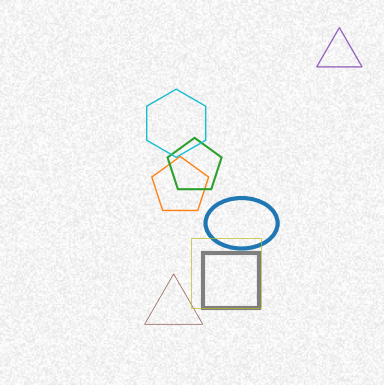[{"shape": "oval", "thickness": 3, "radius": 0.47, "center": [0.628, 0.42]}, {"shape": "pentagon", "thickness": 1, "radius": 0.39, "center": [0.468, 0.516]}, {"shape": "pentagon", "thickness": 1.5, "radius": 0.37, "center": [0.505, 0.568]}, {"shape": "triangle", "thickness": 1, "radius": 0.34, "center": [0.882, 0.86]}, {"shape": "triangle", "thickness": 0.5, "radius": 0.44, "center": [0.451, 0.201]}, {"shape": "square", "thickness": 3, "radius": 0.36, "center": [0.601, 0.271]}, {"shape": "square", "thickness": 0.5, "radius": 0.46, "center": [0.587, 0.291]}, {"shape": "hexagon", "thickness": 1, "radius": 0.44, "center": [0.458, 0.68]}]